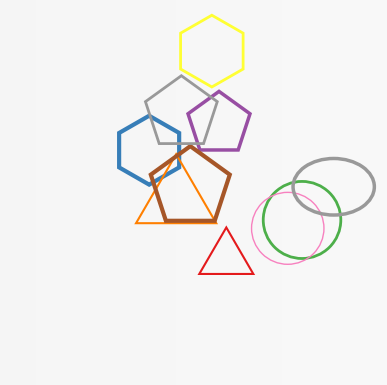[{"shape": "triangle", "thickness": 1.5, "radius": 0.4, "center": [0.584, 0.329]}, {"shape": "hexagon", "thickness": 3, "radius": 0.45, "center": [0.385, 0.61]}, {"shape": "circle", "thickness": 2, "radius": 0.5, "center": [0.779, 0.429]}, {"shape": "pentagon", "thickness": 2.5, "radius": 0.42, "center": [0.565, 0.678]}, {"shape": "triangle", "thickness": 1.5, "radius": 0.6, "center": [0.455, 0.48]}, {"shape": "hexagon", "thickness": 2, "radius": 0.47, "center": [0.547, 0.867]}, {"shape": "pentagon", "thickness": 3, "radius": 0.54, "center": [0.491, 0.513]}, {"shape": "circle", "thickness": 1, "radius": 0.47, "center": [0.743, 0.407]}, {"shape": "pentagon", "thickness": 2, "radius": 0.49, "center": [0.468, 0.706]}, {"shape": "oval", "thickness": 2.5, "radius": 0.52, "center": [0.861, 0.515]}]